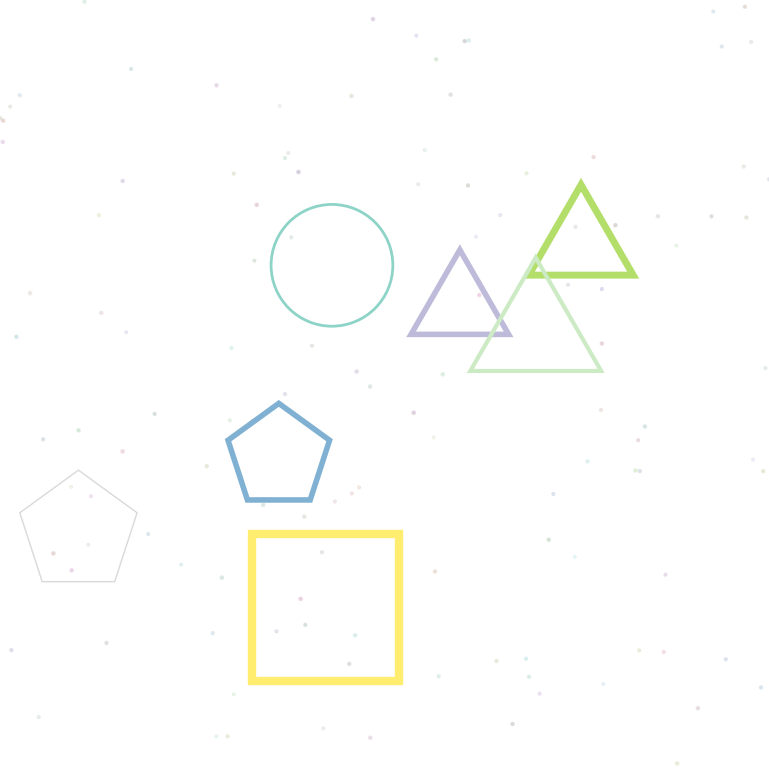[{"shape": "circle", "thickness": 1, "radius": 0.4, "center": [0.431, 0.655]}, {"shape": "triangle", "thickness": 2, "radius": 0.37, "center": [0.597, 0.602]}, {"shape": "pentagon", "thickness": 2, "radius": 0.35, "center": [0.362, 0.407]}, {"shape": "triangle", "thickness": 2.5, "radius": 0.39, "center": [0.755, 0.682]}, {"shape": "pentagon", "thickness": 0.5, "radius": 0.4, "center": [0.102, 0.309]}, {"shape": "triangle", "thickness": 1.5, "radius": 0.49, "center": [0.696, 0.567]}, {"shape": "square", "thickness": 3, "radius": 0.48, "center": [0.422, 0.211]}]